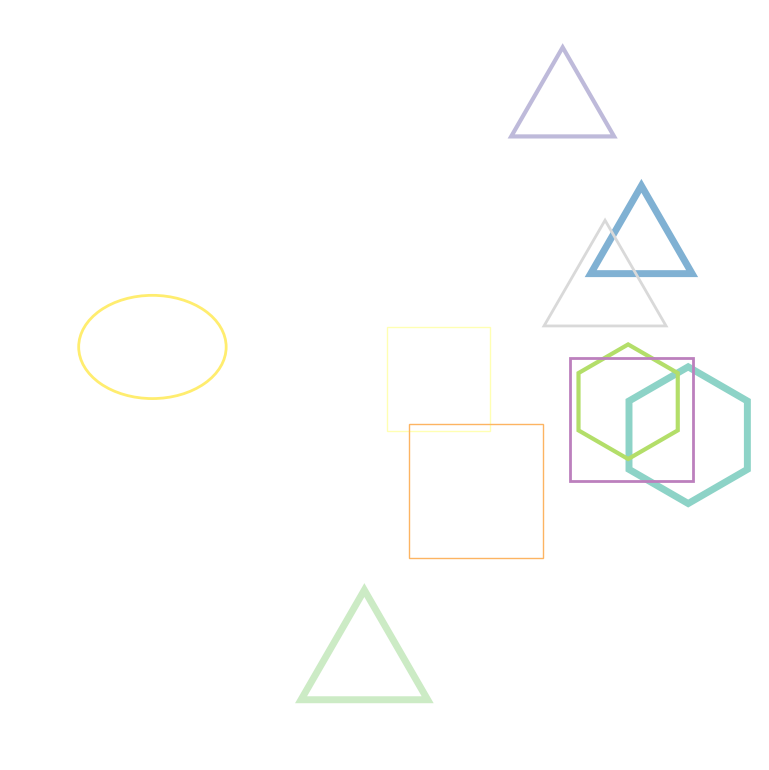[{"shape": "hexagon", "thickness": 2.5, "radius": 0.44, "center": [0.894, 0.435]}, {"shape": "square", "thickness": 0.5, "radius": 0.33, "center": [0.569, 0.508]}, {"shape": "triangle", "thickness": 1.5, "radius": 0.39, "center": [0.731, 0.861]}, {"shape": "triangle", "thickness": 2.5, "radius": 0.38, "center": [0.833, 0.683]}, {"shape": "square", "thickness": 0.5, "radius": 0.43, "center": [0.618, 0.363]}, {"shape": "hexagon", "thickness": 1.5, "radius": 0.37, "center": [0.816, 0.478]}, {"shape": "triangle", "thickness": 1, "radius": 0.46, "center": [0.786, 0.622]}, {"shape": "square", "thickness": 1, "radius": 0.4, "center": [0.82, 0.455]}, {"shape": "triangle", "thickness": 2.5, "radius": 0.47, "center": [0.473, 0.139]}, {"shape": "oval", "thickness": 1, "radius": 0.48, "center": [0.198, 0.549]}]